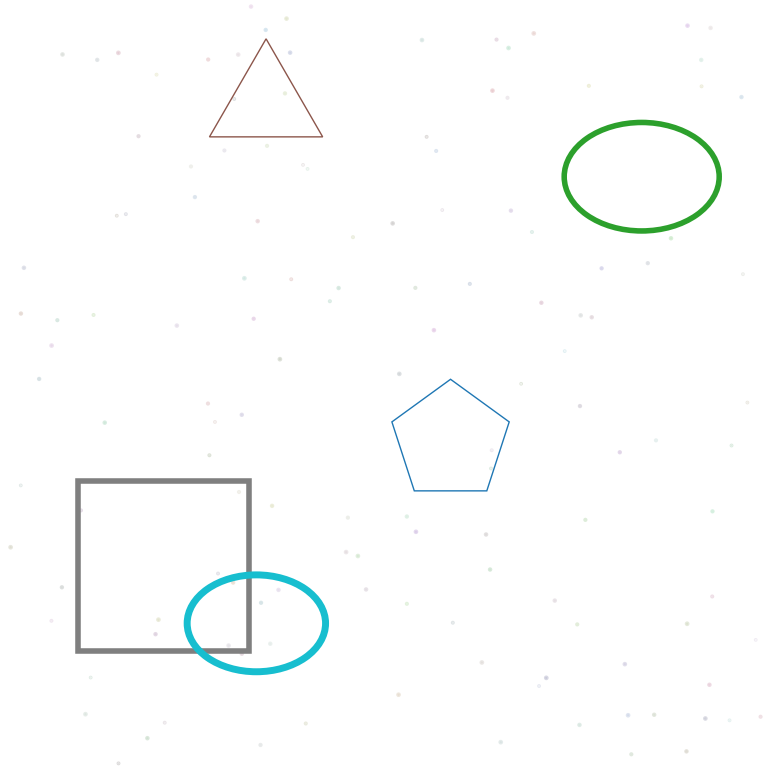[{"shape": "pentagon", "thickness": 0.5, "radius": 0.4, "center": [0.585, 0.427]}, {"shape": "oval", "thickness": 2, "radius": 0.5, "center": [0.833, 0.771]}, {"shape": "triangle", "thickness": 0.5, "radius": 0.42, "center": [0.346, 0.865]}, {"shape": "square", "thickness": 2, "radius": 0.55, "center": [0.212, 0.265]}, {"shape": "oval", "thickness": 2.5, "radius": 0.45, "center": [0.333, 0.191]}]